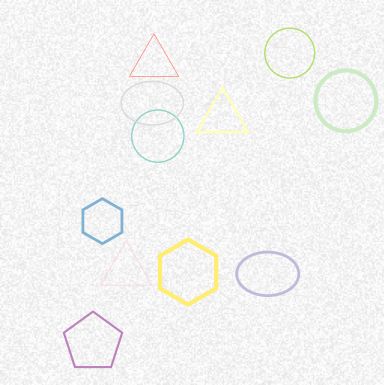[{"shape": "circle", "thickness": 1, "radius": 0.34, "center": [0.41, 0.646]}, {"shape": "triangle", "thickness": 1.5, "radius": 0.38, "center": [0.578, 0.695]}, {"shape": "oval", "thickness": 2, "radius": 0.4, "center": [0.695, 0.289]}, {"shape": "triangle", "thickness": 0.5, "radius": 0.37, "center": [0.4, 0.838]}, {"shape": "hexagon", "thickness": 2, "radius": 0.29, "center": [0.266, 0.426]}, {"shape": "circle", "thickness": 1, "radius": 0.32, "center": [0.753, 0.862]}, {"shape": "triangle", "thickness": 0.5, "radius": 0.39, "center": [0.328, 0.298]}, {"shape": "oval", "thickness": 1, "radius": 0.4, "center": [0.396, 0.732]}, {"shape": "pentagon", "thickness": 1.5, "radius": 0.4, "center": [0.242, 0.111]}, {"shape": "circle", "thickness": 3, "radius": 0.4, "center": [0.898, 0.738]}, {"shape": "hexagon", "thickness": 3, "radius": 0.42, "center": [0.489, 0.293]}]